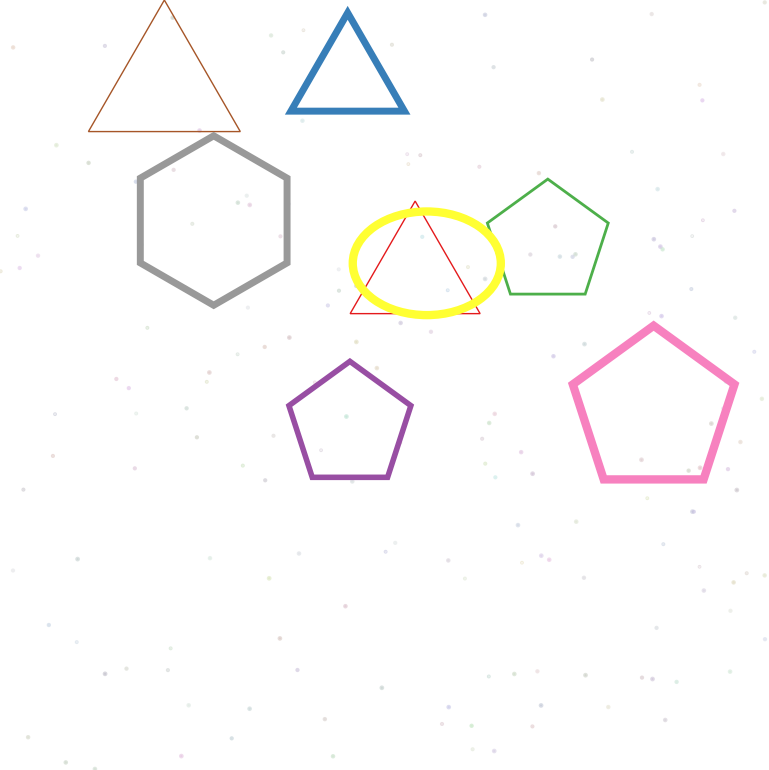[{"shape": "triangle", "thickness": 0.5, "radius": 0.49, "center": [0.539, 0.641]}, {"shape": "triangle", "thickness": 2.5, "radius": 0.43, "center": [0.452, 0.898]}, {"shape": "pentagon", "thickness": 1, "radius": 0.41, "center": [0.711, 0.685]}, {"shape": "pentagon", "thickness": 2, "radius": 0.42, "center": [0.454, 0.447]}, {"shape": "oval", "thickness": 3, "radius": 0.48, "center": [0.554, 0.658]}, {"shape": "triangle", "thickness": 0.5, "radius": 0.57, "center": [0.213, 0.886]}, {"shape": "pentagon", "thickness": 3, "radius": 0.55, "center": [0.849, 0.467]}, {"shape": "hexagon", "thickness": 2.5, "radius": 0.55, "center": [0.278, 0.714]}]